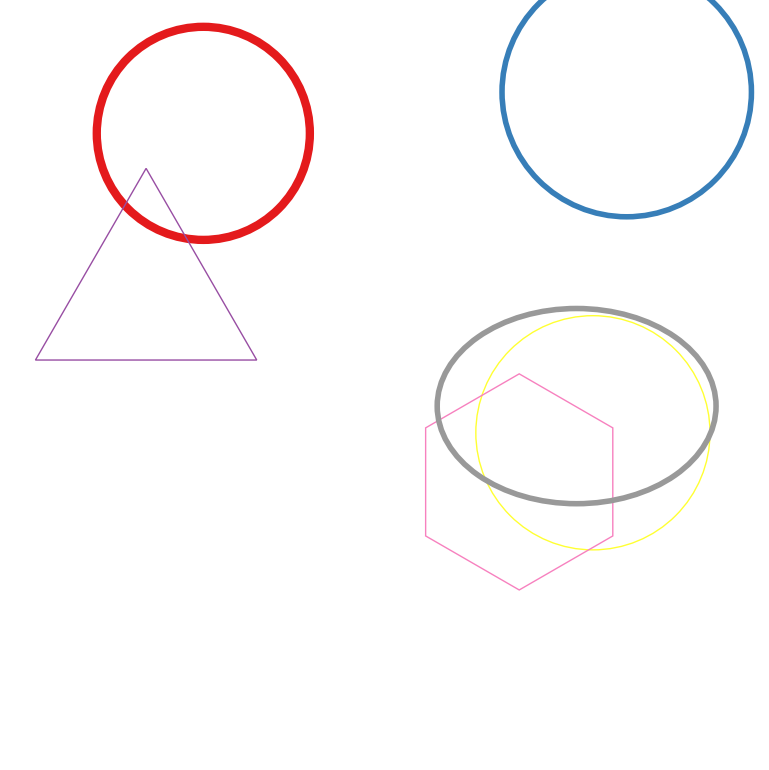[{"shape": "circle", "thickness": 3, "radius": 0.69, "center": [0.264, 0.827]}, {"shape": "circle", "thickness": 2, "radius": 0.81, "center": [0.814, 0.88]}, {"shape": "triangle", "thickness": 0.5, "radius": 0.83, "center": [0.19, 0.615]}, {"shape": "circle", "thickness": 0.5, "radius": 0.76, "center": [0.77, 0.438]}, {"shape": "hexagon", "thickness": 0.5, "radius": 0.7, "center": [0.674, 0.374]}, {"shape": "oval", "thickness": 2, "radius": 0.91, "center": [0.749, 0.473]}]